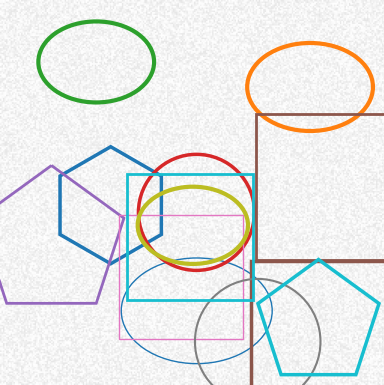[{"shape": "oval", "thickness": 1, "radius": 0.98, "center": [0.511, 0.193]}, {"shape": "hexagon", "thickness": 2.5, "radius": 0.76, "center": [0.288, 0.467]}, {"shape": "oval", "thickness": 3, "radius": 0.82, "center": [0.805, 0.774]}, {"shape": "oval", "thickness": 3, "radius": 0.75, "center": [0.25, 0.839]}, {"shape": "circle", "thickness": 2.5, "radius": 0.75, "center": [0.51, 0.448]}, {"shape": "pentagon", "thickness": 2, "radius": 0.99, "center": [0.134, 0.372]}, {"shape": "square", "thickness": 2.5, "radius": 0.91, "center": [0.835, 0.139]}, {"shape": "square", "thickness": 2, "radius": 0.95, "center": [0.855, 0.515]}, {"shape": "square", "thickness": 1, "radius": 0.8, "center": [0.471, 0.281]}, {"shape": "circle", "thickness": 1.5, "radius": 0.82, "center": [0.669, 0.113]}, {"shape": "oval", "thickness": 3, "radius": 0.72, "center": [0.501, 0.415]}, {"shape": "square", "thickness": 2, "radius": 0.82, "center": [0.494, 0.384]}, {"shape": "pentagon", "thickness": 2.5, "radius": 0.83, "center": [0.827, 0.161]}]